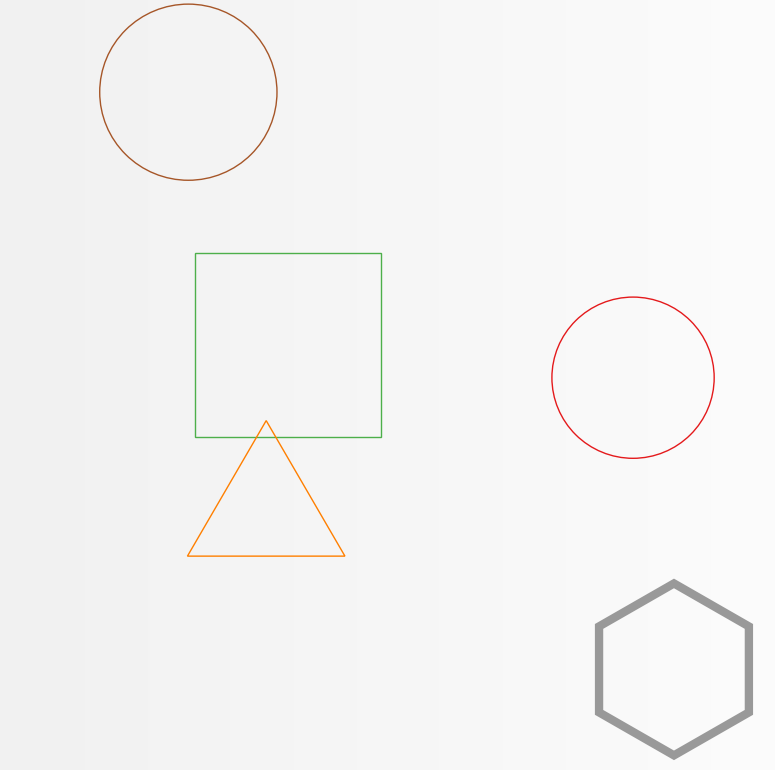[{"shape": "circle", "thickness": 0.5, "radius": 0.52, "center": [0.817, 0.509]}, {"shape": "square", "thickness": 0.5, "radius": 0.6, "center": [0.372, 0.552]}, {"shape": "triangle", "thickness": 0.5, "radius": 0.59, "center": [0.343, 0.336]}, {"shape": "circle", "thickness": 0.5, "radius": 0.57, "center": [0.243, 0.88]}, {"shape": "hexagon", "thickness": 3, "radius": 0.56, "center": [0.87, 0.131]}]